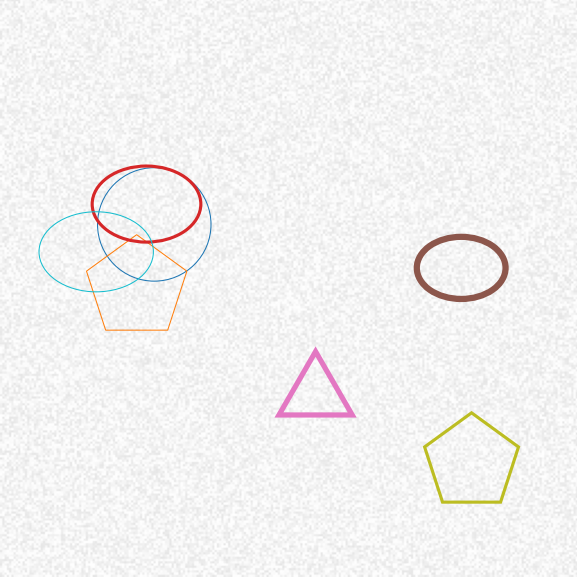[{"shape": "circle", "thickness": 0.5, "radius": 0.49, "center": [0.267, 0.611]}, {"shape": "pentagon", "thickness": 0.5, "radius": 0.46, "center": [0.237, 0.501]}, {"shape": "oval", "thickness": 1.5, "radius": 0.47, "center": [0.254, 0.646]}, {"shape": "oval", "thickness": 3, "radius": 0.38, "center": [0.799, 0.535]}, {"shape": "triangle", "thickness": 2.5, "radius": 0.37, "center": [0.546, 0.317]}, {"shape": "pentagon", "thickness": 1.5, "radius": 0.43, "center": [0.817, 0.199]}, {"shape": "oval", "thickness": 0.5, "radius": 0.5, "center": [0.167, 0.563]}]